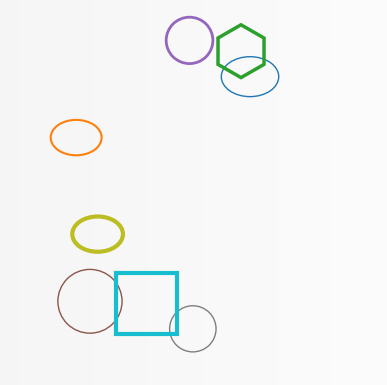[{"shape": "oval", "thickness": 1, "radius": 0.37, "center": [0.645, 0.801]}, {"shape": "oval", "thickness": 1.5, "radius": 0.33, "center": [0.197, 0.643]}, {"shape": "hexagon", "thickness": 2.5, "radius": 0.34, "center": [0.622, 0.867]}, {"shape": "circle", "thickness": 2, "radius": 0.3, "center": [0.489, 0.895]}, {"shape": "circle", "thickness": 1, "radius": 0.41, "center": [0.232, 0.217]}, {"shape": "circle", "thickness": 1, "radius": 0.3, "center": [0.498, 0.146]}, {"shape": "oval", "thickness": 3, "radius": 0.33, "center": [0.252, 0.392]}, {"shape": "square", "thickness": 3, "radius": 0.4, "center": [0.378, 0.213]}]